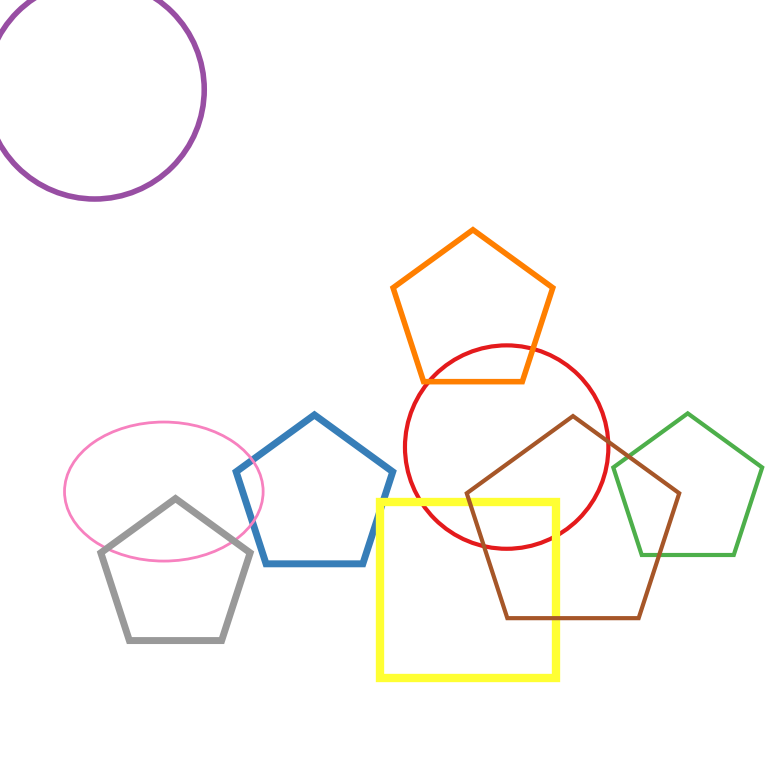[{"shape": "circle", "thickness": 1.5, "radius": 0.66, "center": [0.658, 0.419]}, {"shape": "pentagon", "thickness": 2.5, "radius": 0.53, "center": [0.408, 0.354]}, {"shape": "pentagon", "thickness": 1.5, "radius": 0.51, "center": [0.893, 0.361]}, {"shape": "circle", "thickness": 2, "radius": 0.71, "center": [0.123, 0.884]}, {"shape": "pentagon", "thickness": 2, "radius": 0.55, "center": [0.614, 0.593]}, {"shape": "square", "thickness": 3, "radius": 0.57, "center": [0.607, 0.234]}, {"shape": "pentagon", "thickness": 1.5, "radius": 0.73, "center": [0.744, 0.315]}, {"shape": "oval", "thickness": 1, "radius": 0.64, "center": [0.213, 0.362]}, {"shape": "pentagon", "thickness": 2.5, "radius": 0.51, "center": [0.228, 0.251]}]